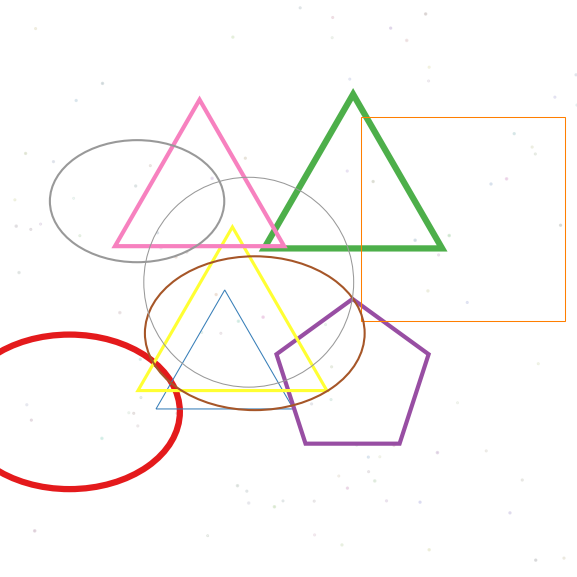[{"shape": "oval", "thickness": 3, "radius": 0.96, "center": [0.12, 0.286]}, {"shape": "triangle", "thickness": 0.5, "radius": 0.69, "center": [0.389, 0.36]}, {"shape": "triangle", "thickness": 3, "radius": 0.89, "center": [0.611, 0.658]}, {"shape": "pentagon", "thickness": 2, "radius": 0.69, "center": [0.61, 0.343]}, {"shape": "square", "thickness": 0.5, "radius": 0.88, "center": [0.802, 0.621]}, {"shape": "triangle", "thickness": 1.5, "radius": 0.94, "center": [0.402, 0.417]}, {"shape": "oval", "thickness": 1, "radius": 0.95, "center": [0.441, 0.422]}, {"shape": "triangle", "thickness": 2, "radius": 0.85, "center": [0.346, 0.657]}, {"shape": "circle", "thickness": 0.5, "radius": 0.91, "center": [0.431, 0.51]}, {"shape": "oval", "thickness": 1, "radius": 0.75, "center": [0.237, 0.651]}]